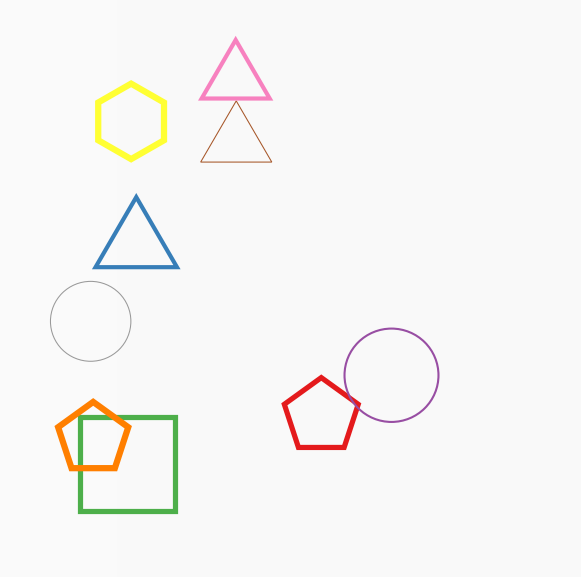[{"shape": "pentagon", "thickness": 2.5, "radius": 0.33, "center": [0.553, 0.278]}, {"shape": "triangle", "thickness": 2, "radius": 0.4, "center": [0.234, 0.577]}, {"shape": "square", "thickness": 2.5, "radius": 0.41, "center": [0.219, 0.195]}, {"shape": "circle", "thickness": 1, "radius": 0.4, "center": [0.674, 0.349]}, {"shape": "pentagon", "thickness": 3, "radius": 0.32, "center": [0.16, 0.24]}, {"shape": "hexagon", "thickness": 3, "radius": 0.33, "center": [0.226, 0.789]}, {"shape": "triangle", "thickness": 0.5, "radius": 0.35, "center": [0.406, 0.754]}, {"shape": "triangle", "thickness": 2, "radius": 0.34, "center": [0.405, 0.862]}, {"shape": "circle", "thickness": 0.5, "radius": 0.35, "center": [0.156, 0.443]}]